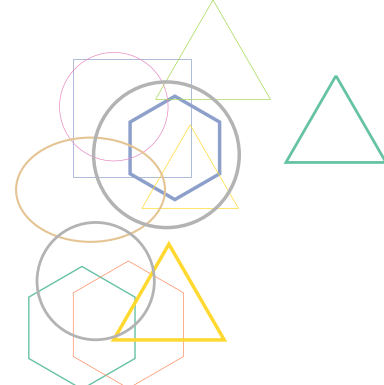[{"shape": "triangle", "thickness": 2, "radius": 0.75, "center": [0.873, 0.653]}, {"shape": "hexagon", "thickness": 1, "radius": 0.8, "center": [0.213, 0.149]}, {"shape": "hexagon", "thickness": 0.5, "radius": 0.83, "center": [0.334, 0.157]}, {"shape": "square", "thickness": 0.5, "radius": 0.77, "center": [0.343, 0.694]}, {"shape": "hexagon", "thickness": 2.5, "radius": 0.67, "center": [0.454, 0.616]}, {"shape": "circle", "thickness": 0.5, "radius": 0.7, "center": [0.296, 0.723]}, {"shape": "triangle", "thickness": 0.5, "radius": 0.86, "center": [0.553, 0.828]}, {"shape": "triangle", "thickness": 2.5, "radius": 0.83, "center": [0.439, 0.2]}, {"shape": "triangle", "thickness": 0.5, "radius": 0.72, "center": [0.494, 0.531]}, {"shape": "oval", "thickness": 1.5, "radius": 0.97, "center": [0.235, 0.507]}, {"shape": "circle", "thickness": 2.5, "radius": 0.95, "center": [0.432, 0.598]}, {"shape": "circle", "thickness": 2, "radius": 0.76, "center": [0.249, 0.27]}]